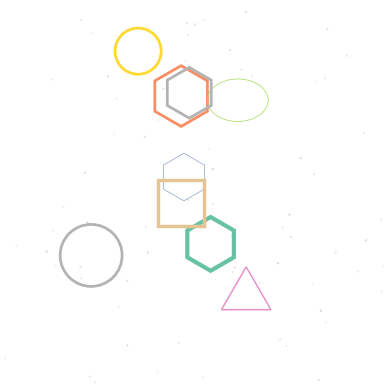[{"shape": "hexagon", "thickness": 3, "radius": 0.35, "center": [0.547, 0.367]}, {"shape": "hexagon", "thickness": 2, "radius": 0.39, "center": [0.47, 0.751]}, {"shape": "hexagon", "thickness": 0.5, "radius": 0.31, "center": [0.478, 0.54]}, {"shape": "triangle", "thickness": 1, "radius": 0.37, "center": [0.639, 0.233]}, {"shape": "oval", "thickness": 0.5, "radius": 0.39, "center": [0.618, 0.74]}, {"shape": "circle", "thickness": 2, "radius": 0.3, "center": [0.359, 0.867]}, {"shape": "square", "thickness": 2.5, "radius": 0.3, "center": [0.471, 0.473]}, {"shape": "circle", "thickness": 2, "radius": 0.4, "center": [0.237, 0.337]}, {"shape": "hexagon", "thickness": 2, "radius": 0.33, "center": [0.492, 0.759]}]